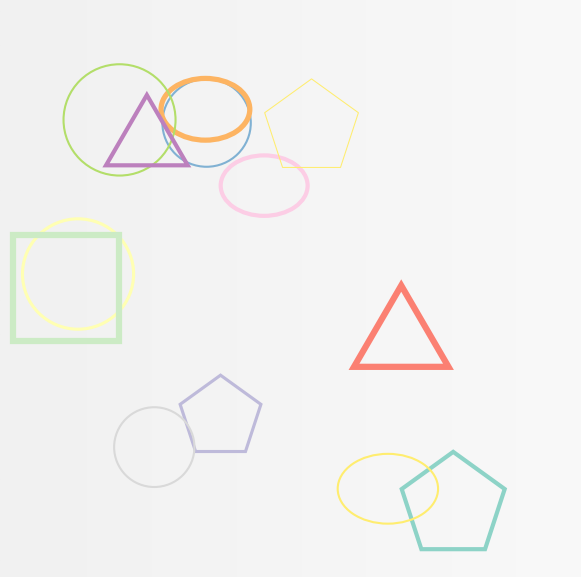[{"shape": "pentagon", "thickness": 2, "radius": 0.47, "center": [0.78, 0.124]}, {"shape": "circle", "thickness": 1.5, "radius": 0.48, "center": [0.134, 0.525]}, {"shape": "pentagon", "thickness": 1.5, "radius": 0.37, "center": [0.379, 0.276]}, {"shape": "triangle", "thickness": 3, "radius": 0.47, "center": [0.69, 0.411]}, {"shape": "circle", "thickness": 1, "radius": 0.38, "center": [0.355, 0.786]}, {"shape": "oval", "thickness": 2.5, "radius": 0.38, "center": [0.353, 0.81]}, {"shape": "circle", "thickness": 1, "radius": 0.48, "center": [0.206, 0.792]}, {"shape": "oval", "thickness": 2, "radius": 0.37, "center": [0.454, 0.678]}, {"shape": "circle", "thickness": 1, "radius": 0.35, "center": [0.265, 0.225]}, {"shape": "triangle", "thickness": 2, "radius": 0.41, "center": [0.253, 0.753]}, {"shape": "square", "thickness": 3, "radius": 0.46, "center": [0.114, 0.501]}, {"shape": "oval", "thickness": 1, "radius": 0.43, "center": [0.667, 0.153]}, {"shape": "pentagon", "thickness": 0.5, "radius": 0.42, "center": [0.536, 0.778]}]